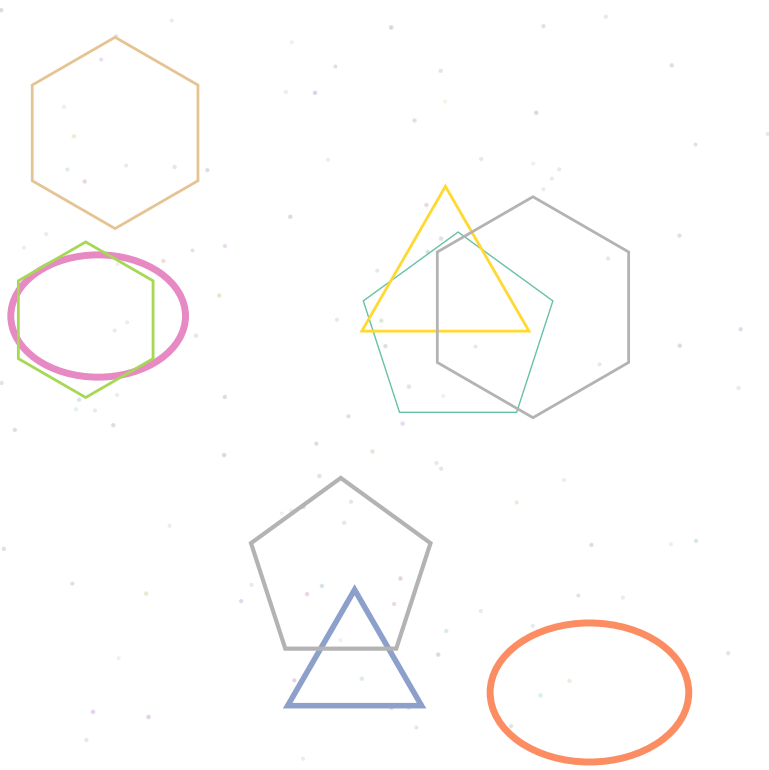[{"shape": "pentagon", "thickness": 0.5, "radius": 0.65, "center": [0.595, 0.569]}, {"shape": "oval", "thickness": 2.5, "radius": 0.64, "center": [0.766, 0.101]}, {"shape": "triangle", "thickness": 2, "radius": 0.5, "center": [0.461, 0.134]}, {"shape": "oval", "thickness": 2.5, "radius": 0.57, "center": [0.127, 0.59]}, {"shape": "hexagon", "thickness": 1, "radius": 0.51, "center": [0.111, 0.585]}, {"shape": "triangle", "thickness": 1, "radius": 0.63, "center": [0.578, 0.633]}, {"shape": "hexagon", "thickness": 1, "radius": 0.62, "center": [0.149, 0.827]}, {"shape": "pentagon", "thickness": 1.5, "radius": 0.61, "center": [0.443, 0.257]}, {"shape": "hexagon", "thickness": 1, "radius": 0.72, "center": [0.692, 0.601]}]